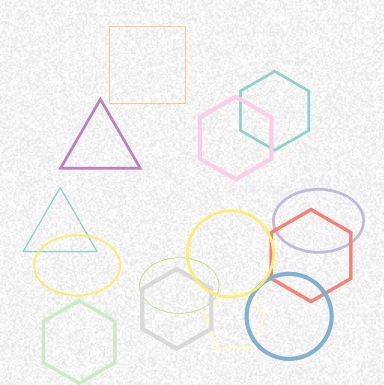[{"shape": "triangle", "thickness": 1, "radius": 0.55, "center": [0.156, 0.402]}, {"shape": "hexagon", "thickness": 2, "radius": 0.51, "center": [0.713, 0.712]}, {"shape": "pentagon", "thickness": 1, "radius": 0.41, "center": [0.61, 0.163]}, {"shape": "oval", "thickness": 2, "radius": 0.59, "center": [0.827, 0.426]}, {"shape": "hexagon", "thickness": 2.5, "radius": 0.6, "center": [0.808, 0.336]}, {"shape": "circle", "thickness": 3, "radius": 0.55, "center": [0.751, 0.178]}, {"shape": "square", "thickness": 0.5, "radius": 0.5, "center": [0.382, 0.833]}, {"shape": "oval", "thickness": 0.5, "radius": 0.52, "center": [0.466, 0.258]}, {"shape": "hexagon", "thickness": 3, "radius": 0.54, "center": [0.612, 0.642]}, {"shape": "hexagon", "thickness": 3, "radius": 0.52, "center": [0.459, 0.198]}, {"shape": "triangle", "thickness": 2, "radius": 0.6, "center": [0.261, 0.623]}, {"shape": "hexagon", "thickness": 2.5, "radius": 0.54, "center": [0.206, 0.112]}, {"shape": "oval", "thickness": 1.5, "radius": 0.56, "center": [0.2, 0.311]}, {"shape": "circle", "thickness": 2, "radius": 0.56, "center": [0.599, 0.341]}]